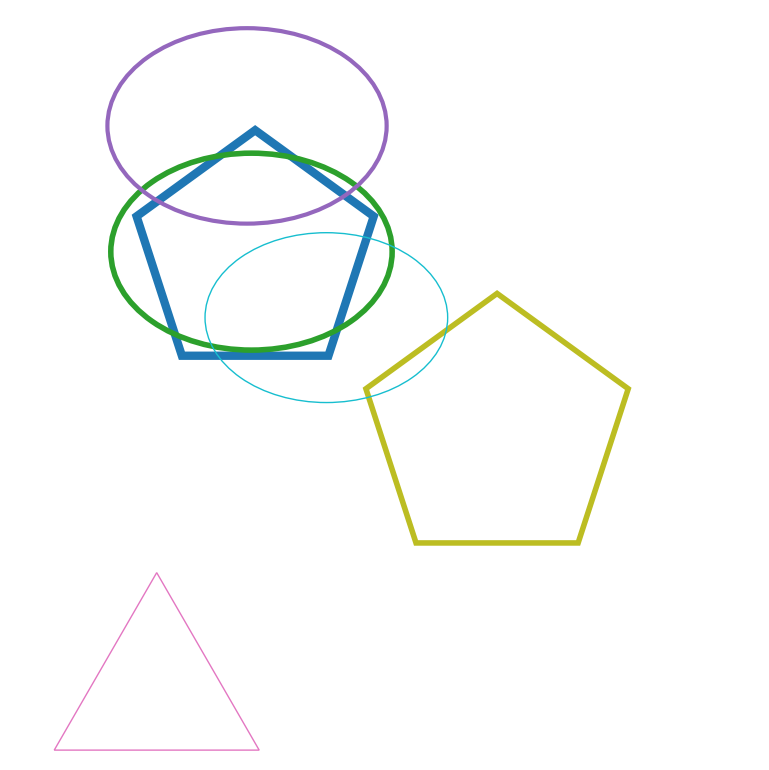[{"shape": "pentagon", "thickness": 3, "radius": 0.81, "center": [0.331, 0.669]}, {"shape": "oval", "thickness": 2, "radius": 0.91, "center": [0.327, 0.673]}, {"shape": "oval", "thickness": 1.5, "radius": 0.91, "center": [0.321, 0.836]}, {"shape": "triangle", "thickness": 0.5, "radius": 0.77, "center": [0.204, 0.103]}, {"shape": "pentagon", "thickness": 2, "radius": 0.9, "center": [0.646, 0.44]}, {"shape": "oval", "thickness": 0.5, "radius": 0.79, "center": [0.424, 0.588]}]